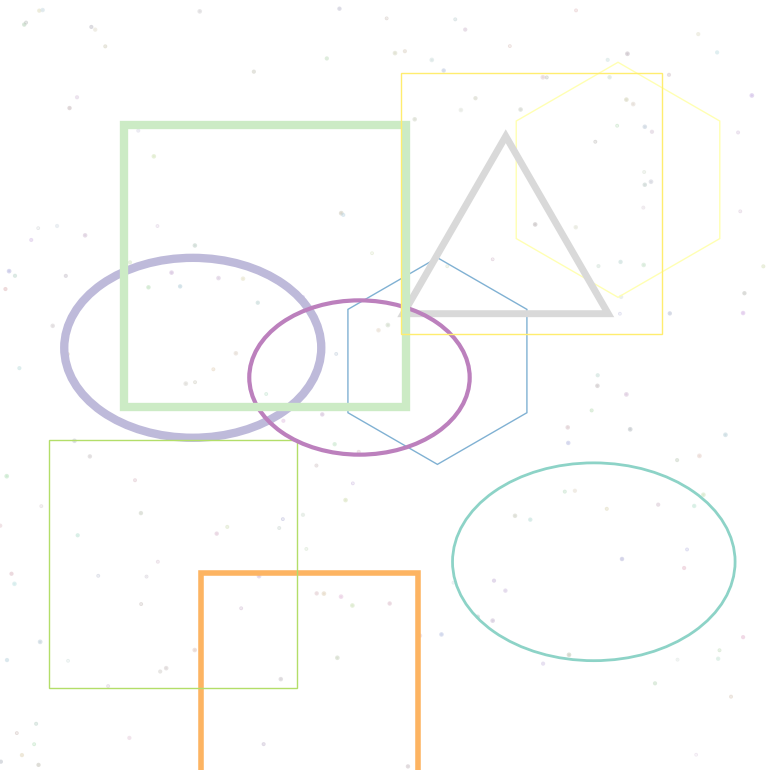[{"shape": "oval", "thickness": 1, "radius": 0.92, "center": [0.771, 0.27]}, {"shape": "hexagon", "thickness": 0.5, "radius": 0.76, "center": [0.803, 0.766]}, {"shape": "oval", "thickness": 3, "radius": 0.83, "center": [0.25, 0.548]}, {"shape": "hexagon", "thickness": 0.5, "radius": 0.67, "center": [0.568, 0.531]}, {"shape": "square", "thickness": 2, "radius": 0.7, "center": [0.402, 0.115]}, {"shape": "square", "thickness": 0.5, "radius": 0.81, "center": [0.224, 0.267]}, {"shape": "triangle", "thickness": 2.5, "radius": 0.77, "center": [0.657, 0.669]}, {"shape": "oval", "thickness": 1.5, "radius": 0.72, "center": [0.467, 0.51]}, {"shape": "square", "thickness": 3, "radius": 0.92, "center": [0.345, 0.655]}, {"shape": "square", "thickness": 0.5, "radius": 0.85, "center": [0.691, 0.736]}]